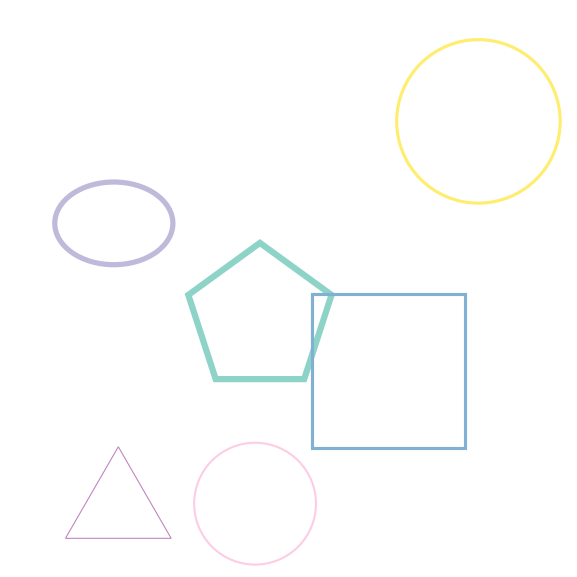[{"shape": "pentagon", "thickness": 3, "radius": 0.65, "center": [0.45, 0.448]}, {"shape": "oval", "thickness": 2.5, "radius": 0.51, "center": [0.197, 0.612]}, {"shape": "square", "thickness": 1.5, "radius": 0.66, "center": [0.673, 0.357]}, {"shape": "circle", "thickness": 1, "radius": 0.53, "center": [0.442, 0.127]}, {"shape": "triangle", "thickness": 0.5, "radius": 0.53, "center": [0.205, 0.12]}, {"shape": "circle", "thickness": 1.5, "radius": 0.71, "center": [0.828, 0.789]}]